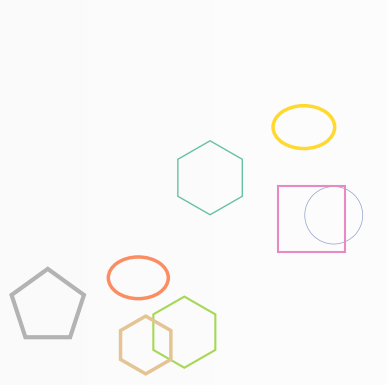[{"shape": "hexagon", "thickness": 1, "radius": 0.48, "center": [0.542, 0.538]}, {"shape": "oval", "thickness": 2.5, "radius": 0.39, "center": [0.357, 0.278]}, {"shape": "circle", "thickness": 0.5, "radius": 0.37, "center": [0.861, 0.441]}, {"shape": "square", "thickness": 1.5, "radius": 0.43, "center": [0.804, 0.431]}, {"shape": "hexagon", "thickness": 1.5, "radius": 0.46, "center": [0.476, 0.137]}, {"shape": "oval", "thickness": 2.5, "radius": 0.4, "center": [0.784, 0.67]}, {"shape": "hexagon", "thickness": 2.5, "radius": 0.38, "center": [0.376, 0.104]}, {"shape": "pentagon", "thickness": 3, "radius": 0.49, "center": [0.123, 0.203]}]